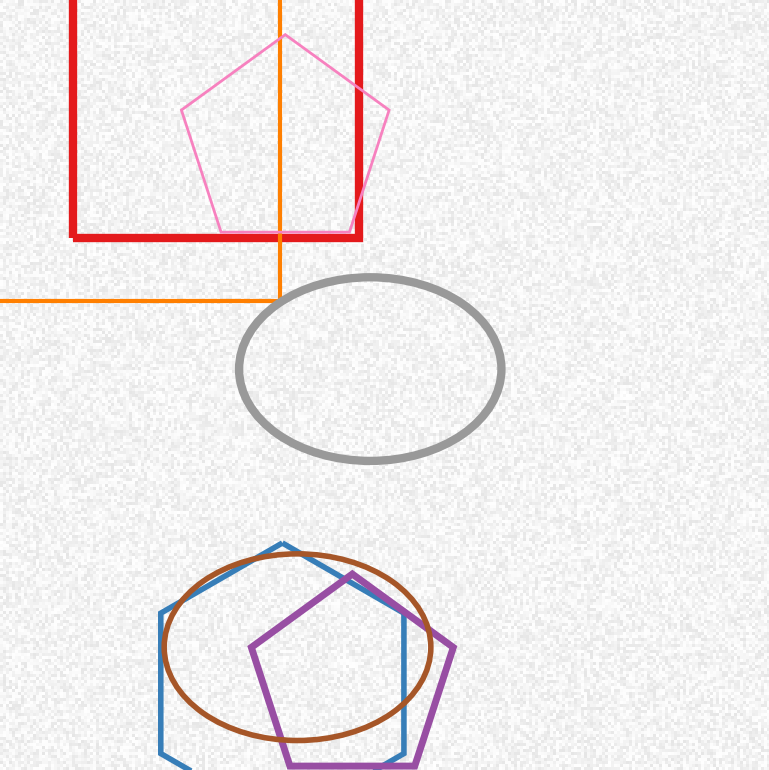[{"shape": "square", "thickness": 3, "radius": 0.93, "center": [0.281, 0.877]}, {"shape": "hexagon", "thickness": 2, "radius": 0.91, "center": [0.367, 0.113]}, {"shape": "pentagon", "thickness": 2.5, "radius": 0.69, "center": [0.458, 0.117]}, {"shape": "square", "thickness": 1.5, "radius": 1.0, "center": [0.163, 0.809]}, {"shape": "oval", "thickness": 2, "radius": 0.87, "center": [0.386, 0.159]}, {"shape": "pentagon", "thickness": 1, "radius": 0.71, "center": [0.37, 0.813]}, {"shape": "oval", "thickness": 3, "radius": 0.85, "center": [0.481, 0.521]}]